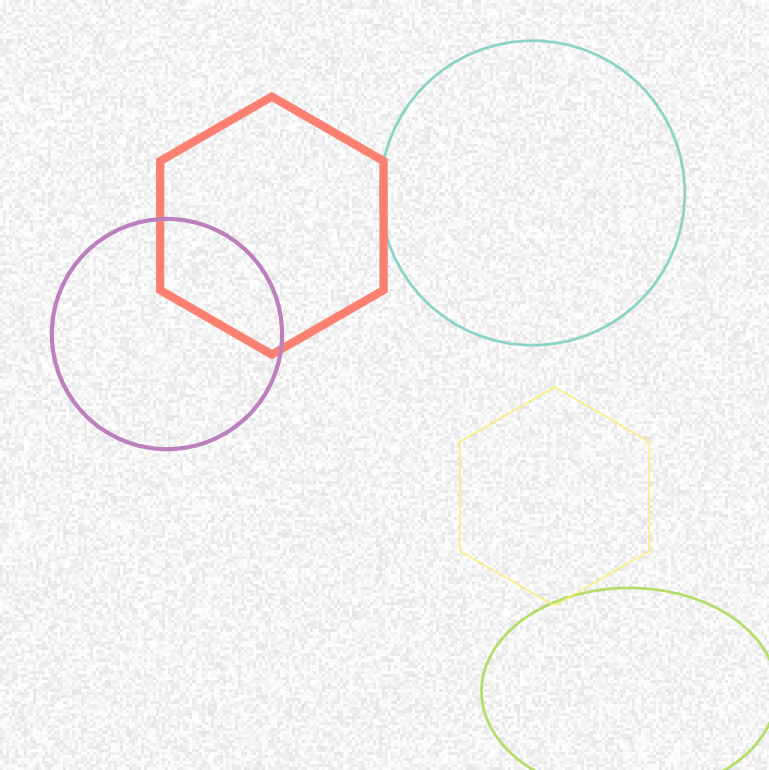[{"shape": "circle", "thickness": 1, "radius": 0.99, "center": [0.692, 0.749]}, {"shape": "hexagon", "thickness": 3, "radius": 0.84, "center": [0.353, 0.707]}, {"shape": "oval", "thickness": 1, "radius": 0.96, "center": [0.817, 0.102]}, {"shape": "circle", "thickness": 1.5, "radius": 0.75, "center": [0.217, 0.566]}, {"shape": "hexagon", "thickness": 0.5, "radius": 0.71, "center": [0.72, 0.355]}]